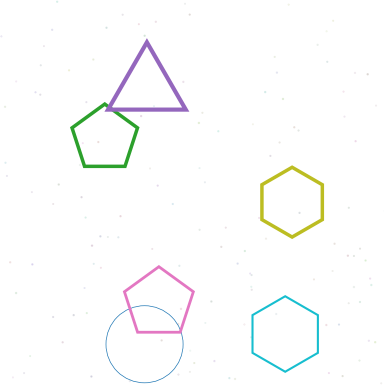[{"shape": "circle", "thickness": 0.5, "radius": 0.5, "center": [0.375, 0.106]}, {"shape": "pentagon", "thickness": 2.5, "radius": 0.45, "center": [0.272, 0.64]}, {"shape": "triangle", "thickness": 3, "radius": 0.58, "center": [0.382, 0.774]}, {"shape": "pentagon", "thickness": 2, "radius": 0.47, "center": [0.413, 0.213]}, {"shape": "hexagon", "thickness": 2.5, "radius": 0.45, "center": [0.759, 0.475]}, {"shape": "hexagon", "thickness": 1.5, "radius": 0.49, "center": [0.741, 0.132]}]